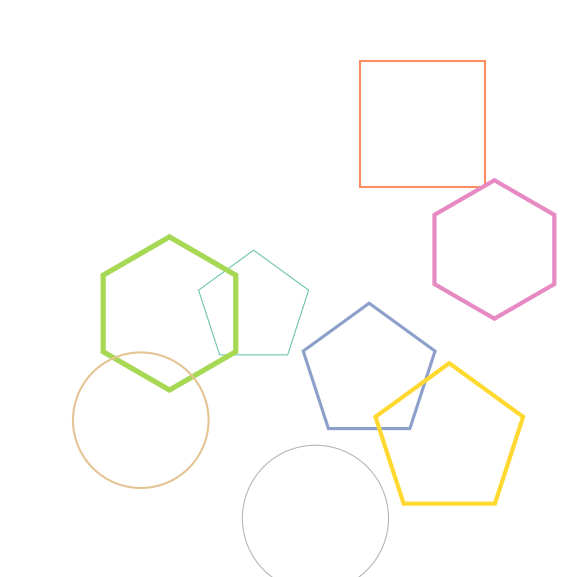[{"shape": "pentagon", "thickness": 0.5, "radius": 0.5, "center": [0.439, 0.466]}, {"shape": "square", "thickness": 1, "radius": 0.54, "center": [0.731, 0.785]}, {"shape": "pentagon", "thickness": 1.5, "radius": 0.6, "center": [0.639, 0.354]}, {"shape": "hexagon", "thickness": 2, "radius": 0.6, "center": [0.856, 0.567]}, {"shape": "hexagon", "thickness": 2.5, "radius": 0.66, "center": [0.293, 0.456]}, {"shape": "pentagon", "thickness": 2, "radius": 0.67, "center": [0.778, 0.236]}, {"shape": "circle", "thickness": 1, "radius": 0.59, "center": [0.244, 0.272]}, {"shape": "circle", "thickness": 0.5, "radius": 0.63, "center": [0.546, 0.102]}]